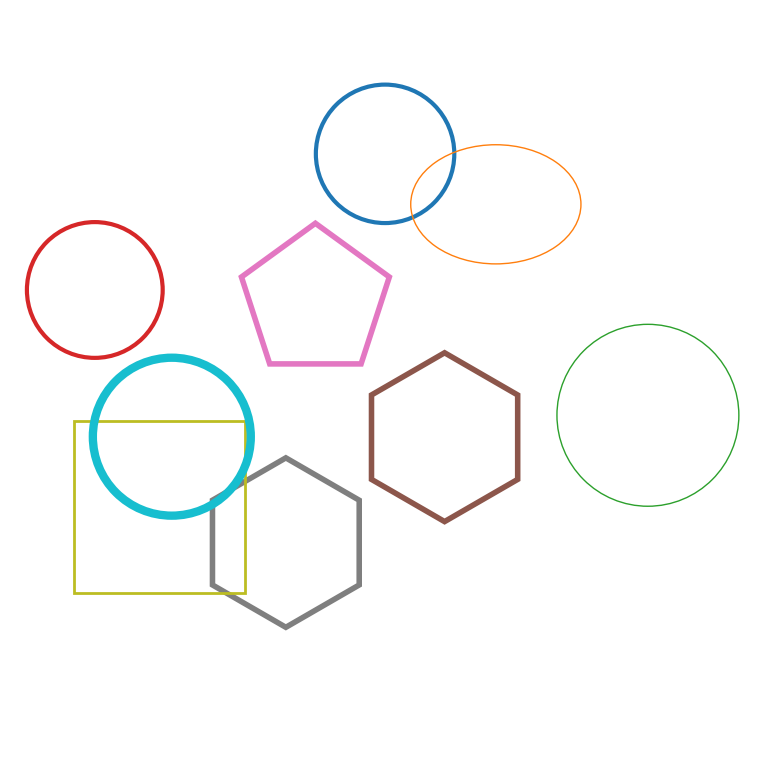[{"shape": "circle", "thickness": 1.5, "radius": 0.45, "center": [0.5, 0.8]}, {"shape": "oval", "thickness": 0.5, "radius": 0.55, "center": [0.644, 0.735]}, {"shape": "circle", "thickness": 0.5, "radius": 0.59, "center": [0.841, 0.461]}, {"shape": "circle", "thickness": 1.5, "radius": 0.44, "center": [0.123, 0.623]}, {"shape": "hexagon", "thickness": 2, "radius": 0.55, "center": [0.577, 0.432]}, {"shape": "pentagon", "thickness": 2, "radius": 0.5, "center": [0.41, 0.609]}, {"shape": "hexagon", "thickness": 2, "radius": 0.55, "center": [0.371, 0.295]}, {"shape": "square", "thickness": 1, "radius": 0.56, "center": [0.208, 0.342]}, {"shape": "circle", "thickness": 3, "radius": 0.51, "center": [0.223, 0.433]}]